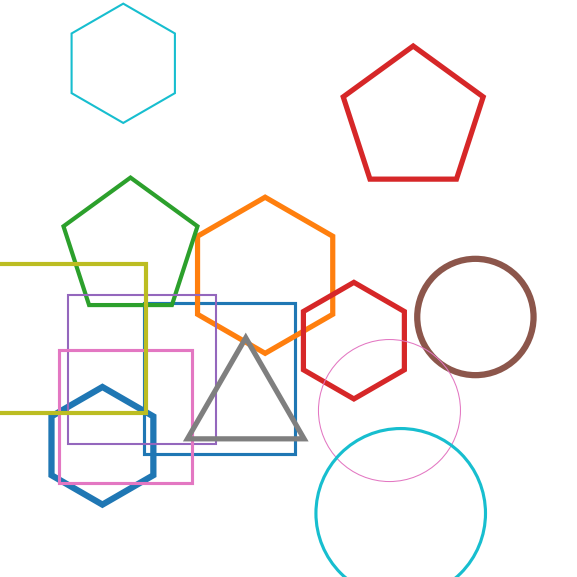[{"shape": "square", "thickness": 1.5, "radius": 0.66, "center": [0.38, 0.344]}, {"shape": "hexagon", "thickness": 3, "radius": 0.51, "center": [0.177, 0.227]}, {"shape": "hexagon", "thickness": 2.5, "radius": 0.68, "center": [0.459, 0.522]}, {"shape": "pentagon", "thickness": 2, "radius": 0.61, "center": [0.226, 0.57]}, {"shape": "pentagon", "thickness": 2.5, "radius": 0.64, "center": [0.716, 0.792]}, {"shape": "hexagon", "thickness": 2.5, "radius": 0.5, "center": [0.613, 0.409]}, {"shape": "square", "thickness": 1, "radius": 0.64, "center": [0.246, 0.359]}, {"shape": "circle", "thickness": 3, "radius": 0.5, "center": [0.823, 0.45]}, {"shape": "square", "thickness": 1.5, "radius": 0.58, "center": [0.218, 0.278]}, {"shape": "circle", "thickness": 0.5, "radius": 0.61, "center": [0.674, 0.288]}, {"shape": "triangle", "thickness": 2.5, "radius": 0.58, "center": [0.426, 0.298]}, {"shape": "square", "thickness": 2, "radius": 0.65, "center": [0.123, 0.413]}, {"shape": "hexagon", "thickness": 1, "radius": 0.52, "center": [0.213, 0.89]}, {"shape": "circle", "thickness": 1.5, "radius": 0.73, "center": [0.694, 0.11]}]